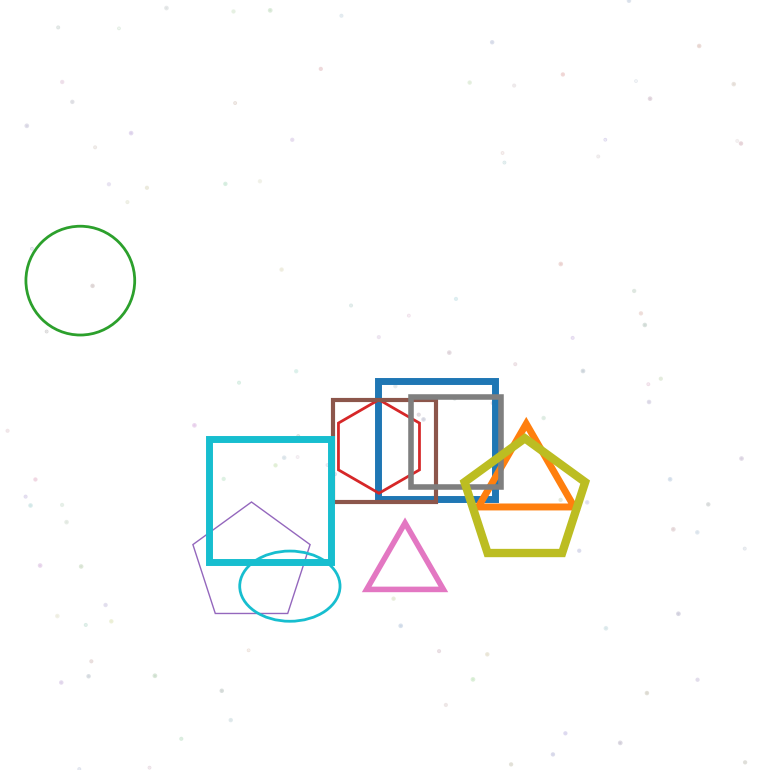[{"shape": "square", "thickness": 2.5, "radius": 0.38, "center": [0.567, 0.429]}, {"shape": "triangle", "thickness": 2.5, "radius": 0.36, "center": [0.683, 0.378]}, {"shape": "circle", "thickness": 1, "radius": 0.35, "center": [0.104, 0.636]}, {"shape": "hexagon", "thickness": 1, "radius": 0.3, "center": [0.492, 0.42]}, {"shape": "pentagon", "thickness": 0.5, "radius": 0.4, "center": [0.327, 0.268]}, {"shape": "square", "thickness": 1.5, "radius": 0.33, "center": [0.499, 0.414]}, {"shape": "triangle", "thickness": 2, "radius": 0.29, "center": [0.526, 0.263]}, {"shape": "square", "thickness": 2, "radius": 0.29, "center": [0.592, 0.426]}, {"shape": "pentagon", "thickness": 3, "radius": 0.41, "center": [0.682, 0.348]}, {"shape": "oval", "thickness": 1, "radius": 0.33, "center": [0.376, 0.239]}, {"shape": "square", "thickness": 2.5, "radius": 0.4, "center": [0.35, 0.35]}]